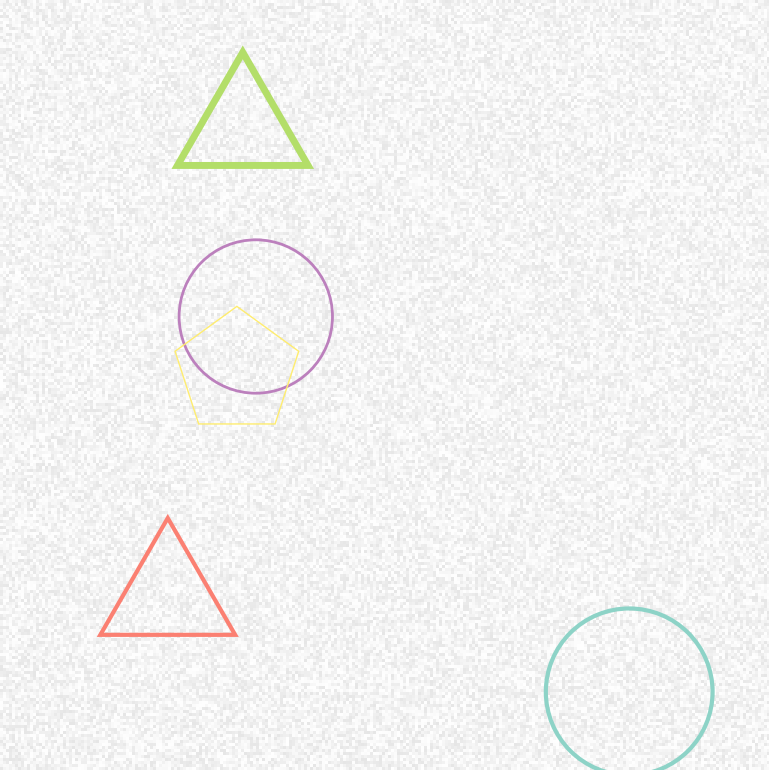[{"shape": "circle", "thickness": 1.5, "radius": 0.54, "center": [0.817, 0.102]}, {"shape": "triangle", "thickness": 1.5, "radius": 0.51, "center": [0.218, 0.226]}, {"shape": "triangle", "thickness": 2.5, "radius": 0.49, "center": [0.315, 0.834]}, {"shape": "circle", "thickness": 1, "radius": 0.5, "center": [0.332, 0.589]}, {"shape": "pentagon", "thickness": 0.5, "radius": 0.42, "center": [0.308, 0.518]}]